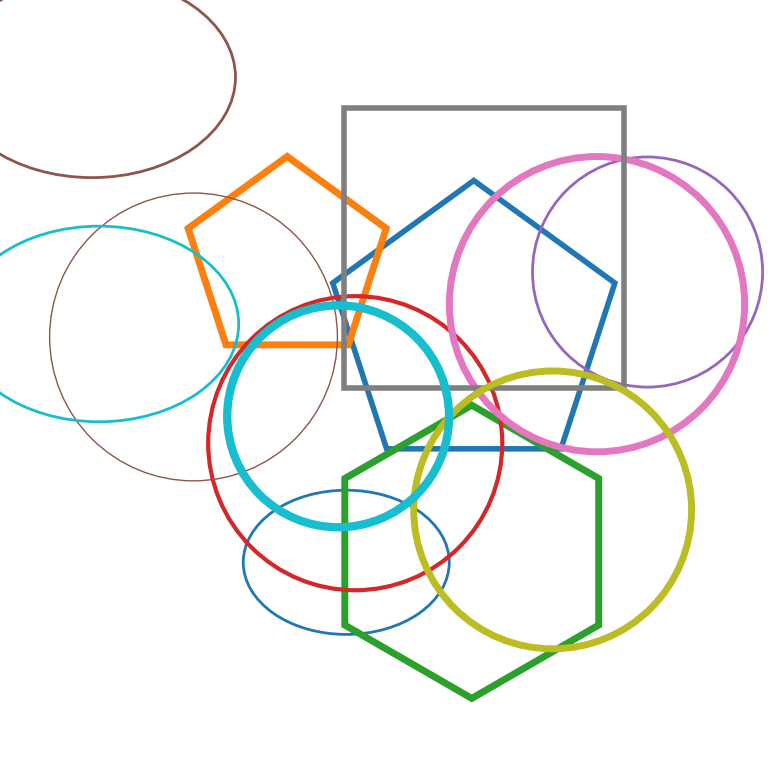[{"shape": "pentagon", "thickness": 2, "radius": 0.96, "center": [0.615, 0.573]}, {"shape": "oval", "thickness": 1, "radius": 0.67, "center": [0.45, 0.27]}, {"shape": "pentagon", "thickness": 2.5, "radius": 0.68, "center": [0.373, 0.662]}, {"shape": "hexagon", "thickness": 2.5, "radius": 0.95, "center": [0.613, 0.283]}, {"shape": "circle", "thickness": 1.5, "radius": 0.95, "center": [0.461, 0.424]}, {"shape": "circle", "thickness": 1, "radius": 0.75, "center": [0.841, 0.647]}, {"shape": "circle", "thickness": 0.5, "radius": 0.93, "center": [0.251, 0.562]}, {"shape": "oval", "thickness": 1, "radius": 0.93, "center": [0.12, 0.9]}, {"shape": "circle", "thickness": 2.5, "radius": 0.96, "center": [0.775, 0.605]}, {"shape": "square", "thickness": 2, "radius": 0.91, "center": [0.629, 0.678]}, {"shape": "circle", "thickness": 2.5, "radius": 0.9, "center": [0.718, 0.338]}, {"shape": "circle", "thickness": 3, "radius": 0.72, "center": [0.439, 0.459]}, {"shape": "oval", "thickness": 1, "radius": 0.91, "center": [0.129, 0.579]}]